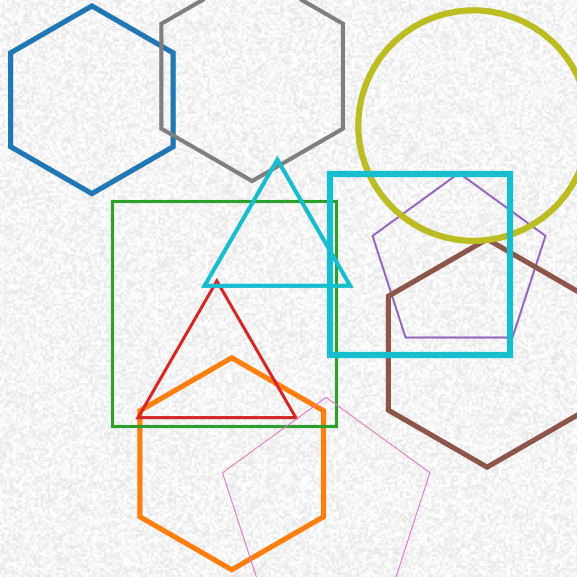[{"shape": "hexagon", "thickness": 2.5, "radius": 0.81, "center": [0.159, 0.826]}, {"shape": "hexagon", "thickness": 2.5, "radius": 0.92, "center": [0.401, 0.196]}, {"shape": "square", "thickness": 1.5, "radius": 0.97, "center": [0.388, 0.456]}, {"shape": "triangle", "thickness": 1.5, "radius": 0.79, "center": [0.376, 0.355]}, {"shape": "pentagon", "thickness": 1, "radius": 0.79, "center": [0.795, 0.542]}, {"shape": "hexagon", "thickness": 2.5, "radius": 0.99, "center": [0.844, 0.388]}, {"shape": "pentagon", "thickness": 0.5, "radius": 0.94, "center": [0.565, 0.122]}, {"shape": "hexagon", "thickness": 2, "radius": 0.91, "center": [0.437, 0.867]}, {"shape": "circle", "thickness": 3, "radius": 1.0, "center": [0.82, 0.782]}, {"shape": "triangle", "thickness": 2, "radius": 0.73, "center": [0.48, 0.577]}, {"shape": "square", "thickness": 3, "radius": 0.78, "center": [0.728, 0.541]}]